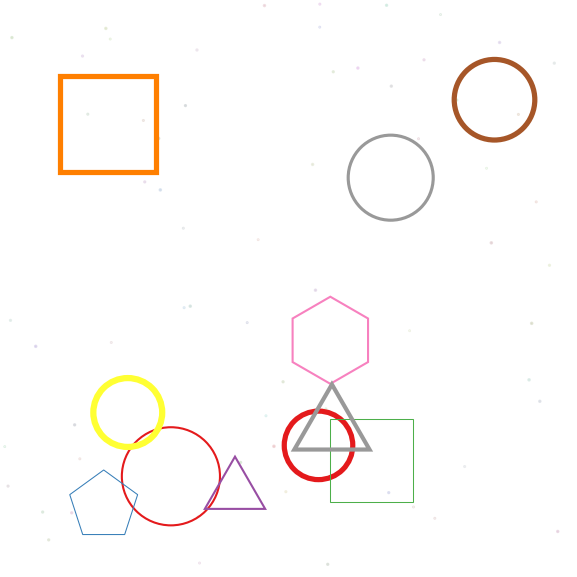[{"shape": "circle", "thickness": 1, "radius": 0.42, "center": [0.296, 0.174]}, {"shape": "circle", "thickness": 2.5, "radius": 0.3, "center": [0.552, 0.228]}, {"shape": "pentagon", "thickness": 0.5, "radius": 0.31, "center": [0.18, 0.124]}, {"shape": "square", "thickness": 0.5, "radius": 0.36, "center": [0.644, 0.201]}, {"shape": "triangle", "thickness": 1, "radius": 0.3, "center": [0.407, 0.148]}, {"shape": "square", "thickness": 2.5, "radius": 0.42, "center": [0.188, 0.784]}, {"shape": "circle", "thickness": 3, "radius": 0.3, "center": [0.221, 0.285]}, {"shape": "circle", "thickness": 2.5, "radius": 0.35, "center": [0.856, 0.826]}, {"shape": "hexagon", "thickness": 1, "radius": 0.38, "center": [0.572, 0.41]}, {"shape": "triangle", "thickness": 2, "radius": 0.38, "center": [0.575, 0.258]}, {"shape": "circle", "thickness": 1.5, "radius": 0.37, "center": [0.677, 0.691]}]